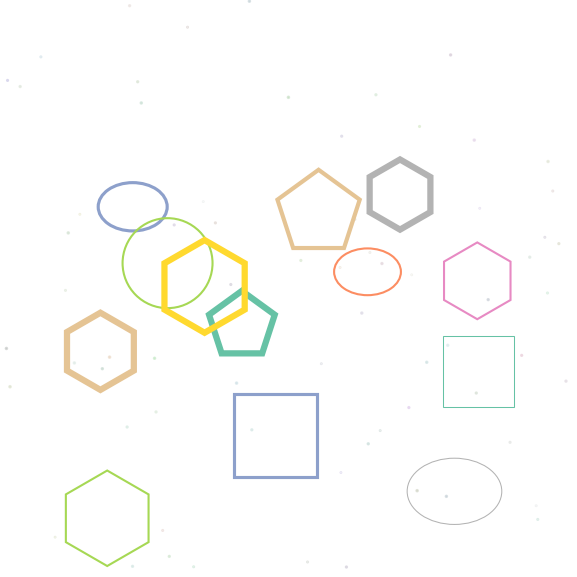[{"shape": "square", "thickness": 0.5, "radius": 0.3, "center": [0.828, 0.356]}, {"shape": "pentagon", "thickness": 3, "radius": 0.3, "center": [0.419, 0.436]}, {"shape": "oval", "thickness": 1, "radius": 0.29, "center": [0.636, 0.528]}, {"shape": "square", "thickness": 1.5, "radius": 0.36, "center": [0.477, 0.244]}, {"shape": "oval", "thickness": 1.5, "radius": 0.3, "center": [0.23, 0.641]}, {"shape": "hexagon", "thickness": 1, "radius": 0.33, "center": [0.826, 0.513]}, {"shape": "circle", "thickness": 1, "radius": 0.39, "center": [0.29, 0.543]}, {"shape": "hexagon", "thickness": 1, "radius": 0.41, "center": [0.186, 0.102]}, {"shape": "hexagon", "thickness": 3, "radius": 0.4, "center": [0.354, 0.503]}, {"shape": "hexagon", "thickness": 3, "radius": 0.33, "center": [0.174, 0.391]}, {"shape": "pentagon", "thickness": 2, "radius": 0.37, "center": [0.552, 0.63]}, {"shape": "hexagon", "thickness": 3, "radius": 0.3, "center": [0.693, 0.662]}, {"shape": "oval", "thickness": 0.5, "radius": 0.41, "center": [0.787, 0.148]}]